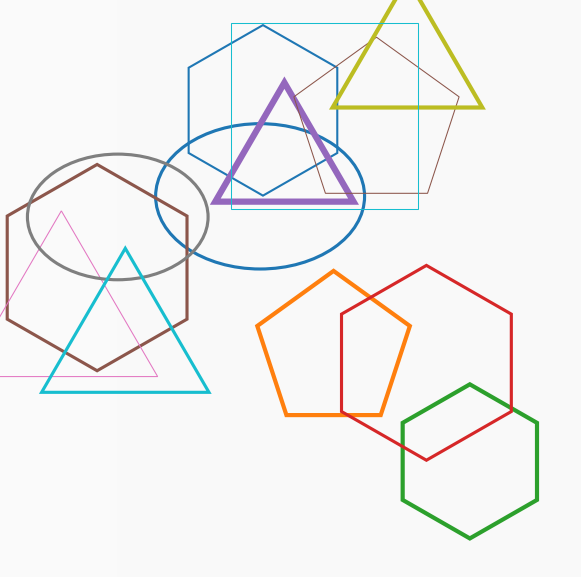[{"shape": "oval", "thickness": 1.5, "radius": 0.9, "center": [0.447, 0.659]}, {"shape": "hexagon", "thickness": 1, "radius": 0.74, "center": [0.452, 0.808]}, {"shape": "pentagon", "thickness": 2, "radius": 0.69, "center": [0.574, 0.392]}, {"shape": "hexagon", "thickness": 2, "radius": 0.67, "center": [0.808, 0.2]}, {"shape": "hexagon", "thickness": 1.5, "radius": 0.84, "center": [0.734, 0.371]}, {"shape": "triangle", "thickness": 3, "radius": 0.69, "center": [0.489, 0.719]}, {"shape": "hexagon", "thickness": 1.5, "radius": 0.89, "center": [0.167, 0.536]}, {"shape": "pentagon", "thickness": 0.5, "radius": 0.75, "center": [0.648, 0.785]}, {"shape": "triangle", "thickness": 0.5, "radius": 0.96, "center": [0.106, 0.443]}, {"shape": "oval", "thickness": 1.5, "radius": 0.78, "center": [0.203, 0.623]}, {"shape": "triangle", "thickness": 2, "radius": 0.74, "center": [0.701, 0.887]}, {"shape": "square", "thickness": 0.5, "radius": 0.8, "center": [0.558, 0.798]}, {"shape": "triangle", "thickness": 1.5, "radius": 0.83, "center": [0.216, 0.403]}]